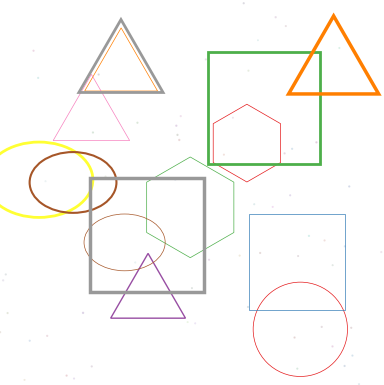[{"shape": "circle", "thickness": 0.5, "radius": 0.61, "center": [0.78, 0.145]}, {"shape": "hexagon", "thickness": 0.5, "radius": 0.5, "center": [0.641, 0.628]}, {"shape": "square", "thickness": 0.5, "radius": 0.62, "center": [0.772, 0.32]}, {"shape": "square", "thickness": 2, "radius": 0.73, "center": [0.686, 0.72]}, {"shape": "hexagon", "thickness": 0.5, "radius": 0.65, "center": [0.494, 0.461]}, {"shape": "triangle", "thickness": 1, "radius": 0.56, "center": [0.385, 0.23]}, {"shape": "triangle", "thickness": 0.5, "radius": 0.55, "center": [0.315, 0.818]}, {"shape": "triangle", "thickness": 2.5, "radius": 0.68, "center": [0.867, 0.823]}, {"shape": "oval", "thickness": 2, "radius": 0.7, "center": [0.101, 0.533]}, {"shape": "oval", "thickness": 1.5, "radius": 0.56, "center": [0.19, 0.526]}, {"shape": "oval", "thickness": 0.5, "radius": 0.53, "center": [0.324, 0.37]}, {"shape": "triangle", "thickness": 0.5, "radius": 0.57, "center": [0.237, 0.692]}, {"shape": "square", "thickness": 2.5, "radius": 0.74, "center": [0.382, 0.39]}, {"shape": "triangle", "thickness": 2, "radius": 0.63, "center": [0.314, 0.823]}]